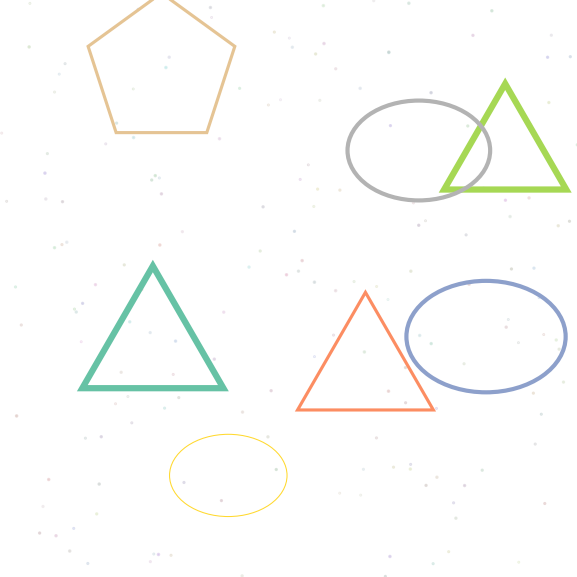[{"shape": "triangle", "thickness": 3, "radius": 0.71, "center": [0.265, 0.397]}, {"shape": "triangle", "thickness": 1.5, "radius": 0.68, "center": [0.633, 0.357]}, {"shape": "oval", "thickness": 2, "radius": 0.69, "center": [0.842, 0.416]}, {"shape": "triangle", "thickness": 3, "radius": 0.61, "center": [0.875, 0.732]}, {"shape": "oval", "thickness": 0.5, "radius": 0.51, "center": [0.395, 0.176]}, {"shape": "pentagon", "thickness": 1.5, "radius": 0.67, "center": [0.28, 0.878]}, {"shape": "oval", "thickness": 2, "radius": 0.62, "center": [0.725, 0.739]}]